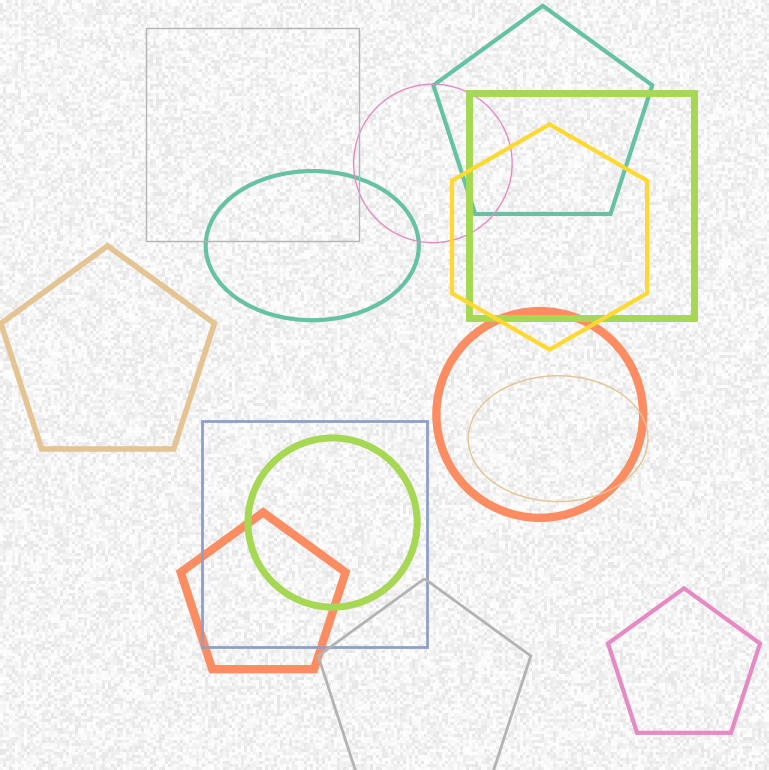[{"shape": "pentagon", "thickness": 1.5, "radius": 0.75, "center": [0.705, 0.843]}, {"shape": "oval", "thickness": 1.5, "radius": 0.69, "center": [0.406, 0.681]}, {"shape": "circle", "thickness": 3, "radius": 0.67, "center": [0.701, 0.462]}, {"shape": "pentagon", "thickness": 3, "radius": 0.56, "center": [0.342, 0.222]}, {"shape": "square", "thickness": 1, "radius": 0.73, "center": [0.408, 0.307]}, {"shape": "pentagon", "thickness": 1.5, "radius": 0.52, "center": [0.888, 0.132]}, {"shape": "circle", "thickness": 0.5, "radius": 0.51, "center": [0.562, 0.788]}, {"shape": "circle", "thickness": 2.5, "radius": 0.55, "center": [0.432, 0.321]}, {"shape": "square", "thickness": 2.5, "radius": 0.73, "center": [0.755, 0.733]}, {"shape": "hexagon", "thickness": 1.5, "radius": 0.73, "center": [0.714, 0.692]}, {"shape": "oval", "thickness": 0.5, "radius": 0.58, "center": [0.725, 0.43]}, {"shape": "pentagon", "thickness": 2, "radius": 0.73, "center": [0.14, 0.535]}, {"shape": "pentagon", "thickness": 1, "radius": 0.73, "center": [0.551, 0.103]}, {"shape": "square", "thickness": 0.5, "radius": 0.69, "center": [0.327, 0.825]}]